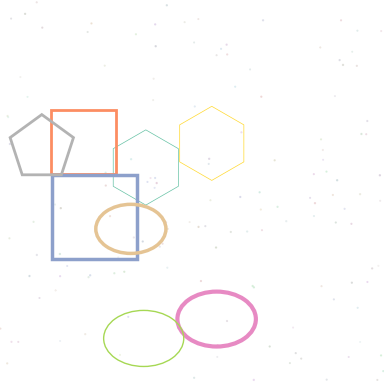[{"shape": "hexagon", "thickness": 0.5, "radius": 0.49, "center": [0.379, 0.565]}, {"shape": "square", "thickness": 2, "radius": 0.42, "center": [0.217, 0.631]}, {"shape": "square", "thickness": 2.5, "radius": 0.55, "center": [0.246, 0.436]}, {"shape": "oval", "thickness": 3, "radius": 0.51, "center": [0.563, 0.171]}, {"shape": "oval", "thickness": 1, "radius": 0.52, "center": [0.373, 0.121]}, {"shape": "hexagon", "thickness": 0.5, "radius": 0.48, "center": [0.55, 0.628]}, {"shape": "oval", "thickness": 2.5, "radius": 0.46, "center": [0.34, 0.406]}, {"shape": "pentagon", "thickness": 2, "radius": 0.43, "center": [0.109, 0.616]}]